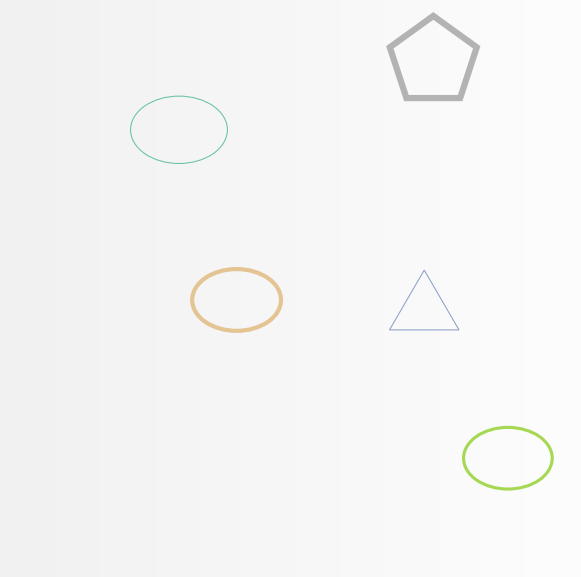[{"shape": "oval", "thickness": 0.5, "radius": 0.42, "center": [0.308, 0.774]}, {"shape": "triangle", "thickness": 0.5, "radius": 0.35, "center": [0.73, 0.462]}, {"shape": "oval", "thickness": 1.5, "radius": 0.38, "center": [0.874, 0.206]}, {"shape": "oval", "thickness": 2, "radius": 0.38, "center": [0.407, 0.48]}, {"shape": "pentagon", "thickness": 3, "radius": 0.39, "center": [0.745, 0.893]}]